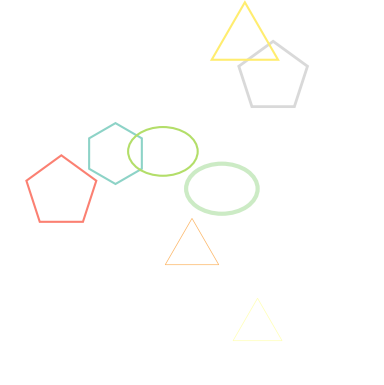[{"shape": "hexagon", "thickness": 1.5, "radius": 0.4, "center": [0.3, 0.601]}, {"shape": "triangle", "thickness": 0.5, "radius": 0.37, "center": [0.669, 0.152]}, {"shape": "pentagon", "thickness": 1.5, "radius": 0.48, "center": [0.159, 0.501]}, {"shape": "triangle", "thickness": 0.5, "radius": 0.4, "center": [0.499, 0.353]}, {"shape": "oval", "thickness": 1.5, "radius": 0.45, "center": [0.423, 0.607]}, {"shape": "pentagon", "thickness": 2, "radius": 0.47, "center": [0.709, 0.799]}, {"shape": "oval", "thickness": 3, "radius": 0.46, "center": [0.576, 0.51]}, {"shape": "triangle", "thickness": 1.5, "radius": 0.5, "center": [0.636, 0.895]}]